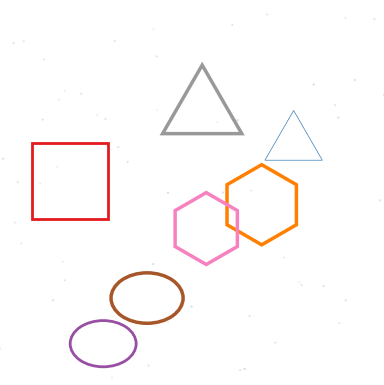[{"shape": "square", "thickness": 2, "radius": 0.49, "center": [0.183, 0.531]}, {"shape": "triangle", "thickness": 0.5, "radius": 0.43, "center": [0.763, 0.627]}, {"shape": "oval", "thickness": 2, "radius": 0.43, "center": [0.268, 0.107]}, {"shape": "hexagon", "thickness": 2.5, "radius": 0.52, "center": [0.68, 0.468]}, {"shape": "oval", "thickness": 2.5, "radius": 0.47, "center": [0.382, 0.226]}, {"shape": "hexagon", "thickness": 2.5, "radius": 0.47, "center": [0.536, 0.406]}, {"shape": "triangle", "thickness": 2.5, "radius": 0.59, "center": [0.525, 0.712]}]